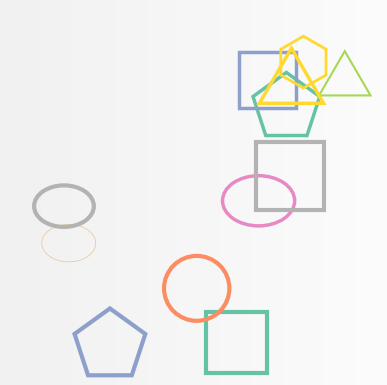[{"shape": "pentagon", "thickness": 2.5, "radius": 0.45, "center": [0.739, 0.721]}, {"shape": "square", "thickness": 3, "radius": 0.39, "center": [0.611, 0.111]}, {"shape": "circle", "thickness": 3, "radius": 0.42, "center": [0.508, 0.251]}, {"shape": "pentagon", "thickness": 3, "radius": 0.48, "center": [0.284, 0.103]}, {"shape": "square", "thickness": 2.5, "radius": 0.37, "center": [0.69, 0.793]}, {"shape": "oval", "thickness": 2.5, "radius": 0.47, "center": [0.667, 0.478]}, {"shape": "triangle", "thickness": 1.5, "radius": 0.38, "center": [0.89, 0.79]}, {"shape": "triangle", "thickness": 2.5, "radius": 0.48, "center": [0.752, 0.779]}, {"shape": "hexagon", "thickness": 2, "radius": 0.34, "center": [0.783, 0.839]}, {"shape": "oval", "thickness": 0.5, "radius": 0.35, "center": [0.177, 0.369]}, {"shape": "oval", "thickness": 3, "radius": 0.39, "center": [0.165, 0.465]}, {"shape": "square", "thickness": 3, "radius": 0.44, "center": [0.747, 0.543]}]